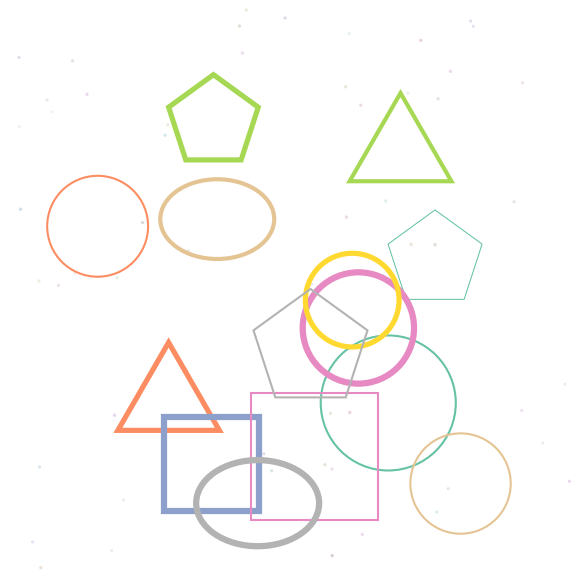[{"shape": "circle", "thickness": 1, "radius": 0.58, "center": [0.672, 0.301]}, {"shape": "pentagon", "thickness": 0.5, "radius": 0.43, "center": [0.753, 0.55]}, {"shape": "triangle", "thickness": 2.5, "radius": 0.51, "center": [0.292, 0.305]}, {"shape": "circle", "thickness": 1, "radius": 0.44, "center": [0.169, 0.607]}, {"shape": "square", "thickness": 3, "radius": 0.41, "center": [0.366, 0.196]}, {"shape": "square", "thickness": 1, "radius": 0.55, "center": [0.545, 0.209]}, {"shape": "circle", "thickness": 3, "radius": 0.48, "center": [0.621, 0.431]}, {"shape": "pentagon", "thickness": 2.5, "radius": 0.41, "center": [0.37, 0.788]}, {"shape": "triangle", "thickness": 2, "radius": 0.51, "center": [0.694, 0.736]}, {"shape": "circle", "thickness": 2.5, "radius": 0.41, "center": [0.61, 0.479]}, {"shape": "circle", "thickness": 1, "radius": 0.43, "center": [0.797, 0.162]}, {"shape": "oval", "thickness": 2, "radius": 0.49, "center": [0.376, 0.62]}, {"shape": "pentagon", "thickness": 1, "radius": 0.52, "center": [0.538, 0.395]}, {"shape": "oval", "thickness": 3, "radius": 0.53, "center": [0.446, 0.128]}]